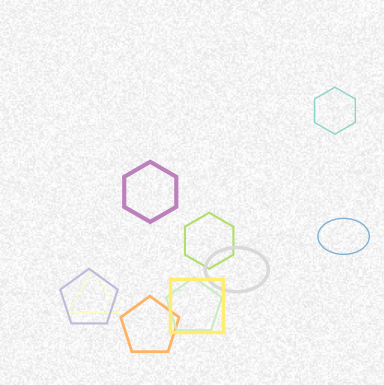[{"shape": "hexagon", "thickness": 1, "radius": 0.31, "center": [0.87, 0.713]}, {"shape": "triangle", "thickness": 0.5, "radius": 0.38, "center": [0.243, 0.226]}, {"shape": "pentagon", "thickness": 1.5, "radius": 0.39, "center": [0.231, 0.223]}, {"shape": "oval", "thickness": 1, "radius": 0.33, "center": [0.892, 0.386]}, {"shape": "pentagon", "thickness": 2, "radius": 0.4, "center": [0.389, 0.151]}, {"shape": "hexagon", "thickness": 1.5, "radius": 0.36, "center": [0.543, 0.375]}, {"shape": "oval", "thickness": 2.5, "radius": 0.41, "center": [0.615, 0.3]}, {"shape": "hexagon", "thickness": 3, "radius": 0.39, "center": [0.39, 0.502]}, {"shape": "pentagon", "thickness": 1.5, "radius": 0.38, "center": [0.504, 0.204]}, {"shape": "square", "thickness": 2.5, "radius": 0.35, "center": [0.51, 0.206]}]